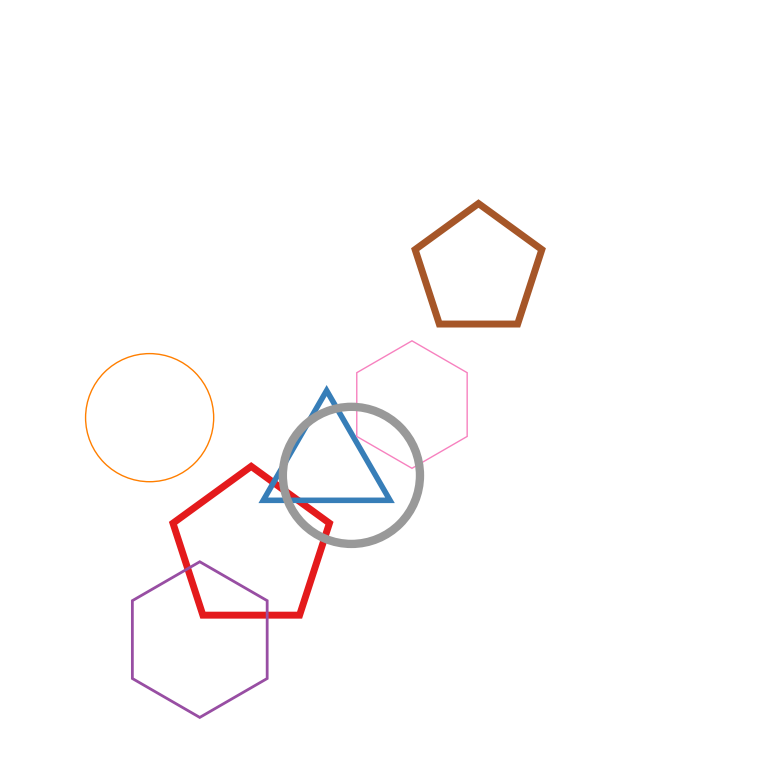[{"shape": "pentagon", "thickness": 2.5, "radius": 0.53, "center": [0.326, 0.288]}, {"shape": "triangle", "thickness": 2, "radius": 0.48, "center": [0.424, 0.398]}, {"shape": "hexagon", "thickness": 1, "radius": 0.51, "center": [0.259, 0.169]}, {"shape": "circle", "thickness": 0.5, "radius": 0.42, "center": [0.194, 0.458]}, {"shape": "pentagon", "thickness": 2.5, "radius": 0.43, "center": [0.621, 0.649]}, {"shape": "hexagon", "thickness": 0.5, "radius": 0.41, "center": [0.535, 0.475]}, {"shape": "circle", "thickness": 3, "radius": 0.45, "center": [0.456, 0.383]}]